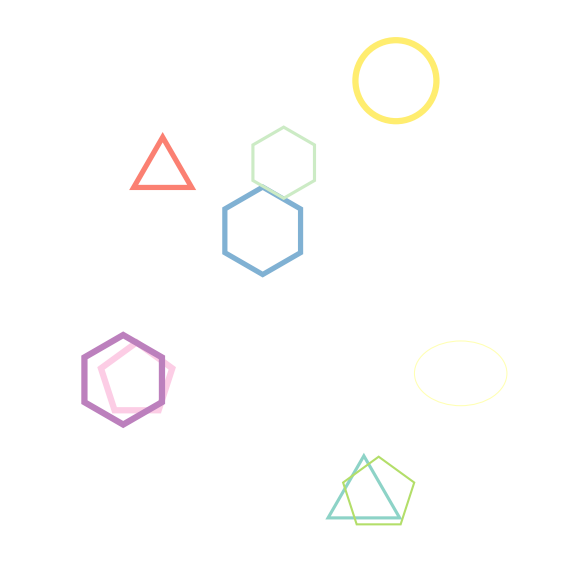[{"shape": "triangle", "thickness": 1.5, "radius": 0.36, "center": [0.63, 0.138]}, {"shape": "oval", "thickness": 0.5, "radius": 0.4, "center": [0.798, 0.353]}, {"shape": "triangle", "thickness": 2.5, "radius": 0.29, "center": [0.282, 0.704]}, {"shape": "hexagon", "thickness": 2.5, "radius": 0.38, "center": [0.455, 0.599]}, {"shape": "pentagon", "thickness": 1, "radius": 0.32, "center": [0.656, 0.144]}, {"shape": "pentagon", "thickness": 3, "radius": 0.32, "center": [0.237, 0.341]}, {"shape": "hexagon", "thickness": 3, "radius": 0.39, "center": [0.213, 0.341]}, {"shape": "hexagon", "thickness": 1.5, "radius": 0.31, "center": [0.491, 0.717]}, {"shape": "circle", "thickness": 3, "radius": 0.35, "center": [0.686, 0.859]}]